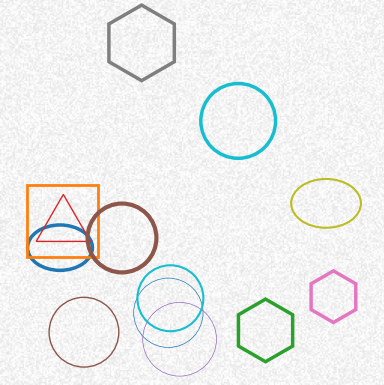[{"shape": "circle", "thickness": 0.5, "radius": 0.45, "center": [0.437, 0.188]}, {"shape": "oval", "thickness": 2.5, "radius": 0.42, "center": [0.156, 0.357]}, {"shape": "square", "thickness": 2, "radius": 0.46, "center": [0.163, 0.426]}, {"shape": "hexagon", "thickness": 2.5, "radius": 0.41, "center": [0.69, 0.142]}, {"shape": "triangle", "thickness": 1, "radius": 0.41, "center": [0.164, 0.414]}, {"shape": "circle", "thickness": 0.5, "radius": 0.48, "center": [0.467, 0.119]}, {"shape": "circle", "thickness": 1, "radius": 0.45, "center": [0.218, 0.137]}, {"shape": "circle", "thickness": 3, "radius": 0.45, "center": [0.317, 0.382]}, {"shape": "hexagon", "thickness": 2.5, "radius": 0.34, "center": [0.866, 0.229]}, {"shape": "hexagon", "thickness": 2.5, "radius": 0.49, "center": [0.368, 0.889]}, {"shape": "oval", "thickness": 1.5, "radius": 0.45, "center": [0.847, 0.472]}, {"shape": "circle", "thickness": 1.5, "radius": 0.43, "center": [0.443, 0.225]}, {"shape": "circle", "thickness": 2.5, "radius": 0.49, "center": [0.619, 0.686]}]